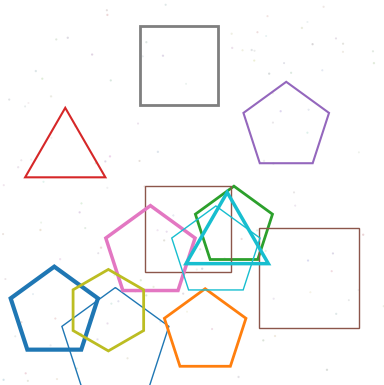[{"shape": "pentagon", "thickness": 3, "radius": 0.6, "center": [0.141, 0.188]}, {"shape": "pentagon", "thickness": 1, "radius": 0.73, "center": [0.3, 0.107]}, {"shape": "pentagon", "thickness": 2, "radius": 0.56, "center": [0.533, 0.139]}, {"shape": "pentagon", "thickness": 2, "radius": 0.53, "center": [0.608, 0.411]}, {"shape": "triangle", "thickness": 1.5, "radius": 0.6, "center": [0.169, 0.6]}, {"shape": "pentagon", "thickness": 1.5, "radius": 0.58, "center": [0.743, 0.671]}, {"shape": "square", "thickness": 1, "radius": 0.56, "center": [0.488, 0.406]}, {"shape": "square", "thickness": 1, "radius": 0.65, "center": [0.802, 0.278]}, {"shape": "pentagon", "thickness": 2.5, "radius": 0.61, "center": [0.391, 0.344]}, {"shape": "square", "thickness": 2, "radius": 0.51, "center": [0.464, 0.83]}, {"shape": "hexagon", "thickness": 2, "radius": 0.53, "center": [0.281, 0.194]}, {"shape": "triangle", "thickness": 2.5, "radius": 0.62, "center": [0.59, 0.377]}, {"shape": "pentagon", "thickness": 1, "radius": 0.6, "center": [0.561, 0.344]}]